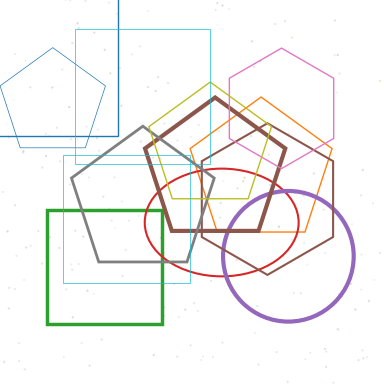[{"shape": "square", "thickness": 1, "radius": 0.91, "center": [0.123, 0.831]}, {"shape": "pentagon", "thickness": 0.5, "radius": 0.72, "center": [0.137, 0.732]}, {"shape": "pentagon", "thickness": 1, "radius": 0.97, "center": [0.678, 0.554]}, {"shape": "square", "thickness": 2.5, "radius": 0.74, "center": [0.272, 0.307]}, {"shape": "oval", "thickness": 1.5, "radius": 1.0, "center": [0.576, 0.422]}, {"shape": "circle", "thickness": 3, "radius": 0.85, "center": [0.749, 0.334]}, {"shape": "hexagon", "thickness": 1.5, "radius": 0.98, "center": [0.695, 0.483]}, {"shape": "pentagon", "thickness": 3, "radius": 0.96, "center": [0.559, 0.555]}, {"shape": "hexagon", "thickness": 1, "radius": 0.78, "center": [0.731, 0.719]}, {"shape": "pentagon", "thickness": 2, "radius": 0.97, "center": [0.371, 0.477]}, {"shape": "pentagon", "thickness": 1, "radius": 0.84, "center": [0.546, 0.619]}, {"shape": "square", "thickness": 0.5, "radius": 0.83, "center": [0.329, 0.431]}, {"shape": "square", "thickness": 0.5, "radius": 0.88, "center": [0.37, 0.749]}]